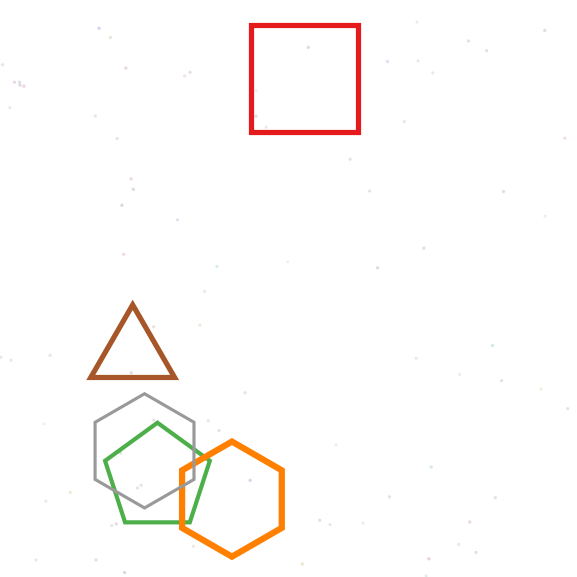[{"shape": "square", "thickness": 2.5, "radius": 0.46, "center": [0.527, 0.863]}, {"shape": "pentagon", "thickness": 2, "radius": 0.48, "center": [0.273, 0.172]}, {"shape": "hexagon", "thickness": 3, "radius": 0.5, "center": [0.402, 0.135]}, {"shape": "triangle", "thickness": 2.5, "radius": 0.42, "center": [0.23, 0.387]}, {"shape": "hexagon", "thickness": 1.5, "radius": 0.49, "center": [0.25, 0.218]}]